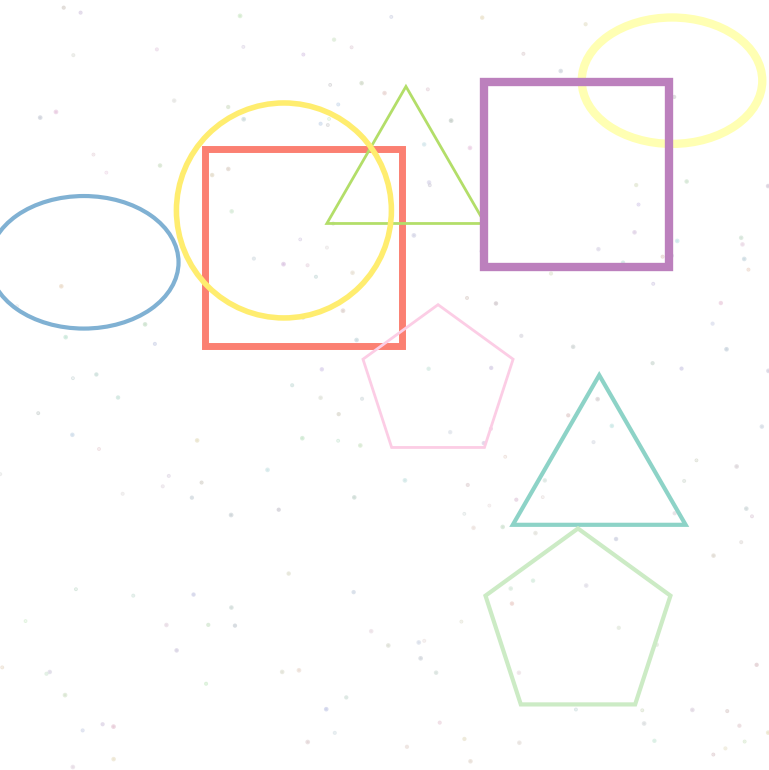[{"shape": "triangle", "thickness": 1.5, "radius": 0.65, "center": [0.778, 0.383]}, {"shape": "oval", "thickness": 3, "radius": 0.59, "center": [0.873, 0.895]}, {"shape": "square", "thickness": 2.5, "radius": 0.64, "center": [0.394, 0.679]}, {"shape": "oval", "thickness": 1.5, "radius": 0.61, "center": [0.109, 0.659]}, {"shape": "triangle", "thickness": 1, "radius": 0.59, "center": [0.527, 0.769]}, {"shape": "pentagon", "thickness": 1, "radius": 0.51, "center": [0.569, 0.502]}, {"shape": "square", "thickness": 3, "radius": 0.6, "center": [0.749, 0.773]}, {"shape": "pentagon", "thickness": 1.5, "radius": 0.63, "center": [0.751, 0.187]}, {"shape": "circle", "thickness": 2, "radius": 0.7, "center": [0.369, 0.727]}]